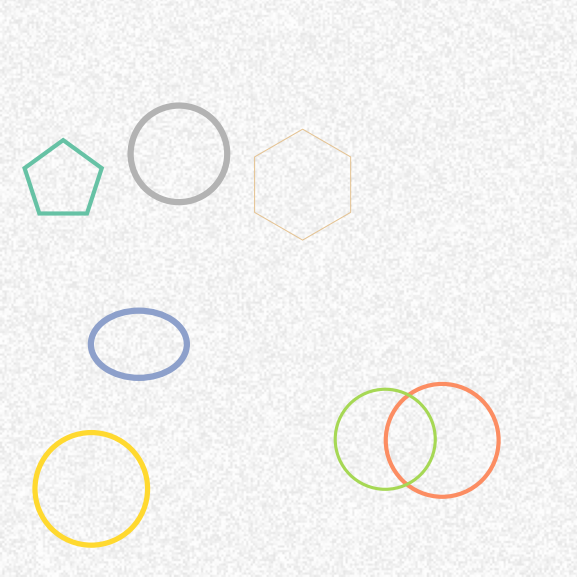[{"shape": "pentagon", "thickness": 2, "radius": 0.35, "center": [0.109, 0.686]}, {"shape": "circle", "thickness": 2, "radius": 0.49, "center": [0.766, 0.237]}, {"shape": "oval", "thickness": 3, "radius": 0.42, "center": [0.24, 0.403]}, {"shape": "circle", "thickness": 1.5, "radius": 0.43, "center": [0.667, 0.238]}, {"shape": "circle", "thickness": 2.5, "radius": 0.49, "center": [0.158, 0.153]}, {"shape": "hexagon", "thickness": 0.5, "radius": 0.48, "center": [0.524, 0.679]}, {"shape": "circle", "thickness": 3, "radius": 0.42, "center": [0.31, 0.733]}]